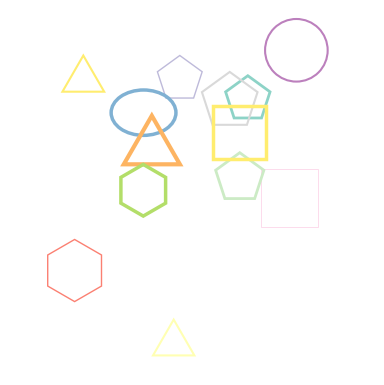[{"shape": "pentagon", "thickness": 2, "radius": 0.3, "center": [0.644, 0.743]}, {"shape": "triangle", "thickness": 1.5, "radius": 0.31, "center": [0.451, 0.108]}, {"shape": "pentagon", "thickness": 1, "radius": 0.31, "center": [0.467, 0.795]}, {"shape": "hexagon", "thickness": 1, "radius": 0.4, "center": [0.194, 0.297]}, {"shape": "oval", "thickness": 2.5, "radius": 0.42, "center": [0.373, 0.707]}, {"shape": "triangle", "thickness": 3, "radius": 0.42, "center": [0.394, 0.615]}, {"shape": "hexagon", "thickness": 2.5, "radius": 0.34, "center": [0.372, 0.506]}, {"shape": "square", "thickness": 0.5, "radius": 0.38, "center": [0.752, 0.485]}, {"shape": "pentagon", "thickness": 1.5, "radius": 0.38, "center": [0.597, 0.737]}, {"shape": "circle", "thickness": 1.5, "radius": 0.41, "center": [0.77, 0.869]}, {"shape": "pentagon", "thickness": 2, "radius": 0.33, "center": [0.623, 0.538]}, {"shape": "square", "thickness": 2.5, "radius": 0.34, "center": [0.622, 0.655]}, {"shape": "triangle", "thickness": 1.5, "radius": 0.31, "center": [0.216, 0.793]}]